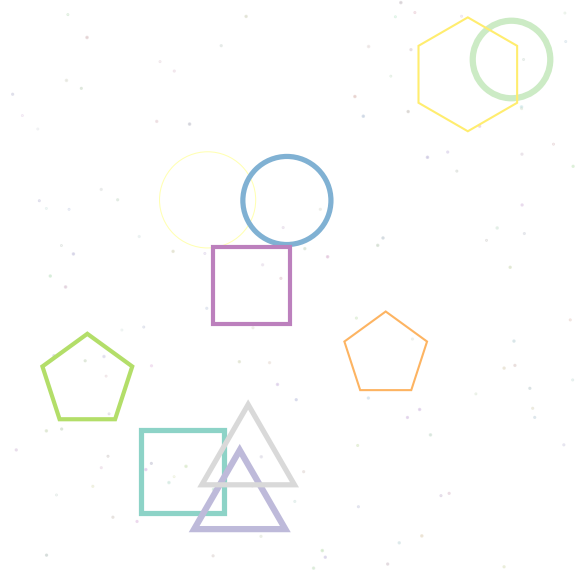[{"shape": "square", "thickness": 2.5, "radius": 0.36, "center": [0.316, 0.182]}, {"shape": "circle", "thickness": 0.5, "radius": 0.42, "center": [0.359, 0.653]}, {"shape": "triangle", "thickness": 3, "radius": 0.46, "center": [0.415, 0.128]}, {"shape": "circle", "thickness": 2.5, "radius": 0.38, "center": [0.497, 0.652]}, {"shape": "pentagon", "thickness": 1, "radius": 0.38, "center": [0.668, 0.384]}, {"shape": "pentagon", "thickness": 2, "radius": 0.41, "center": [0.151, 0.339]}, {"shape": "triangle", "thickness": 2.5, "radius": 0.46, "center": [0.43, 0.206]}, {"shape": "square", "thickness": 2, "radius": 0.33, "center": [0.436, 0.505]}, {"shape": "circle", "thickness": 3, "radius": 0.34, "center": [0.886, 0.896]}, {"shape": "hexagon", "thickness": 1, "radius": 0.49, "center": [0.81, 0.87]}]